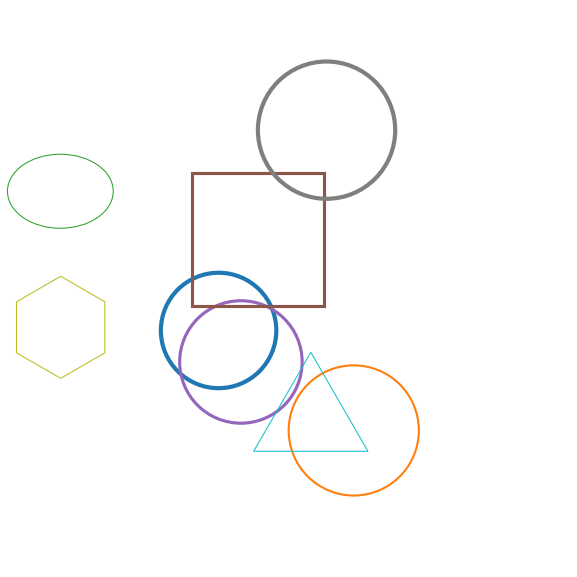[{"shape": "circle", "thickness": 2, "radius": 0.5, "center": [0.378, 0.427]}, {"shape": "circle", "thickness": 1, "radius": 0.56, "center": [0.613, 0.254]}, {"shape": "oval", "thickness": 0.5, "radius": 0.46, "center": [0.105, 0.668]}, {"shape": "circle", "thickness": 1.5, "radius": 0.53, "center": [0.417, 0.372]}, {"shape": "square", "thickness": 1.5, "radius": 0.57, "center": [0.446, 0.584]}, {"shape": "circle", "thickness": 2, "radius": 0.59, "center": [0.565, 0.774]}, {"shape": "hexagon", "thickness": 0.5, "radius": 0.44, "center": [0.105, 0.432]}, {"shape": "triangle", "thickness": 0.5, "radius": 0.57, "center": [0.538, 0.275]}]